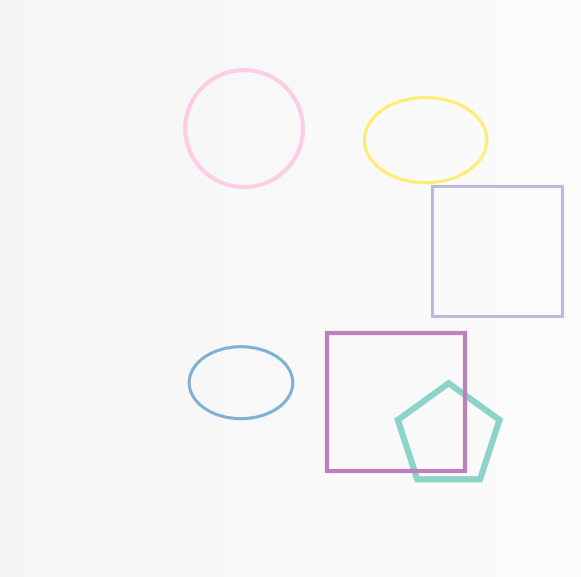[{"shape": "pentagon", "thickness": 3, "radius": 0.46, "center": [0.772, 0.244]}, {"shape": "square", "thickness": 1.5, "radius": 0.56, "center": [0.856, 0.564]}, {"shape": "oval", "thickness": 1.5, "radius": 0.45, "center": [0.415, 0.336]}, {"shape": "circle", "thickness": 2, "radius": 0.51, "center": [0.42, 0.777]}, {"shape": "square", "thickness": 2, "radius": 0.6, "center": [0.681, 0.304]}, {"shape": "oval", "thickness": 1.5, "radius": 0.53, "center": [0.732, 0.757]}]